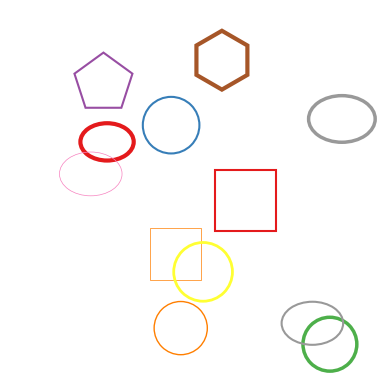[{"shape": "square", "thickness": 1.5, "radius": 0.4, "center": [0.638, 0.48]}, {"shape": "oval", "thickness": 3, "radius": 0.35, "center": [0.278, 0.631]}, {"shape": "circle", "thickness": 1.5, "radius": 0.37, "center": [0.444, 0.675]}, {"shape": "circle", "thickness": 2.5, "radius": 0.35, "center": [0.857, 0.106]}, {"shape": "pentagon", "thickness": 1.5, "radius": 0.4, "center": [0.269, 0.784]}, {"shape": "circle", "thickness": 1, "radius": 0.35, "center": [0.469, 0.148]}, {"shape": "square", "thickness": 0.5, "radius": 0.33, "center": [0.455, 0.341]}, {"shape": "circle", "thickness": 2, "radius": 0.38, "center": [0.527, 0.294]}, {"shape": "hexagon", "thickness": 3, "radius": 0.38, "center": [0.576, 0.844]}, {"shape": "oval", "thickness": 0.5, "radius": 0.41, "center": [0.236, 0.548]}, {"shape": "oval", "thickness": 2.5, "radius": 0.43, "center": [0.888, 0.691]}, {"shape": "oval", "thickness": 1.5, "radius": 0.4, "center": [0.811, 0.16]}]